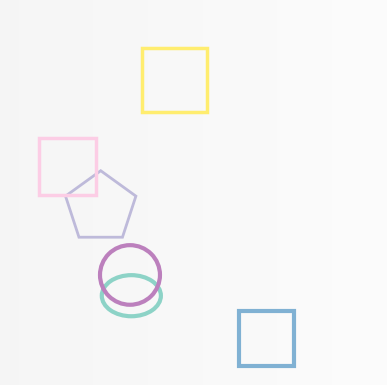[{"shape": "oval", "thickness": 3, "radius": 0.38, "center": [0.339, 0.232]}, {"shape": "pentagon", "thickness": 2, "radius": 0.48, "center": [0.26, 0.461]}, {"shape": "square", "thickness": 3, "radius": 0.36, "center": [0.688, 0.121]}, {"shape": "square", "thickness": 2.5, "radius": 0.37, "center": [0.175, 0.568]}, {"shape": "circle", "thickness": 3, "radius": 0.39, "center": [0.335, 0.286]}, {"shape": "square", "thickness": 2.5, "radius": 0.42, "center": [0.45, 0.792]}]